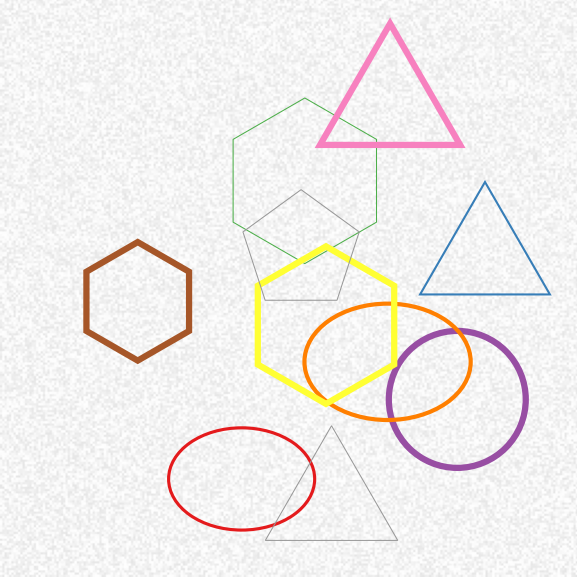[{"shape": "oval", "thickness": 1.5, "radius": 0.63, "center": [0.418, 0.17]}, {"shape": "triangle", "thickness": 1, "radius": 0.65, "center": [0.84, 0.554]}, {"shape": "hexagon", "thickness": 0.5, "radius": 0.72, "center": [0.528, 0.686]}, {"shape": "circle", "thickness": 3, "radius": 0.59, "center": [0.792, 0.308]}, {"shape": "oval", "thickness": 2, "radius": 0.72, "center": [0.671, 0.373]}, {"shape": "hexagon", "thickness": 3, "radius": 0.68, "center": [0.565, 0.436]}, {"shape": "hexagon", "thickness": 3, "radius": 0.51, "center": [0.239, 0.477]}, {"shape": "triangle", "thickness": 3, "radius": 0.7, "center": [0.675, 0.818]}, {"shape": "triangle", "thickness": 0.5, "radius": 0.66, "center": [0.574, 0.13]}, {"shape": "pentagon", "thickness": 0.5, "radius": 0.53, "center": [0.521, 0.565]}]